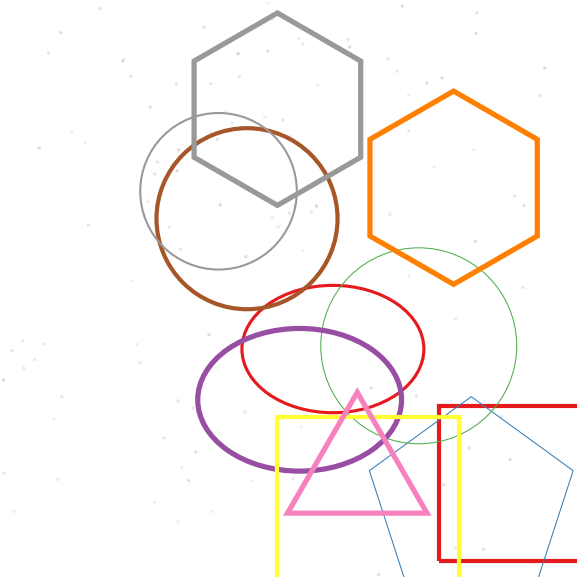[{"shape": "oval", "thickness": 1.5, "radius": 0.79, "center": [0.576, 0.395]}, {"shape": "square", "thickness": 2, "radius": 0.67, "center": [0.895, 0.162]}, {"shape": "pentagon", "thickness": 0.5, "radius": 0.93, "center": [0.816, 0.127]}, {"shape": "circle", "thickness": 0.5, "radius": 0.85, "center": [0.725, 0.4]}, {"shape": "oval", "thickness": 2.5, "radius": 0.88, "center": [0.519, 0.307]}, {"shape": "hexagon", "thickness": 2.5, "radius": 0.84, "center": [0.785, 0.674]}, {"shape": "square", "thickness": 2, "radius": 0.79, "center": [0.637, 0.12]}, {"shape": "circle", "thickness": 2, "radius": 0.78, "center": [0.428, 0.62]}, {"shape": "triangle", "thickness": 2.5, "radius": 0.7, "center": [0.619, 0.18]}, {"shape": "circle", "thickness": 1, "radius": 0.68, "center": [0.378, 0.668]}, {"shape": "hexagon", "thickness": 2.5, "radius": 0.83, "center": [0.48, 0.81]}]